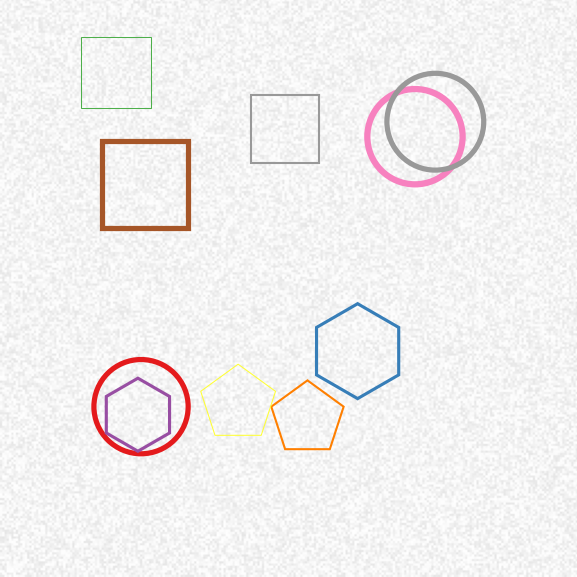[{"shape": "circle", "thickness": 2.5, "radius": 0.41, "center": [0.244, 0.295]}, {"shape": "hexagon", "thickness": 1.5, "radius": 0.41, "center": [0.619, 0.391]}, {"shape": "square", "thickness": 0.5, "radius": 0.3, "center": [0.201, 0.874]}, {"shape": "hexagon", "thickness": 1.5, "radius": 0.32, "center": [0.239, 0.281]}, {"shape": "pentagon", "thickness": 1, "radius": 0.33, "center": [0.532, 0.275]}, {"shape": "pentagon", "thickness": 0.5, "radius": 0.34, "center": [0.412, 0.3]}, {"shape": "square", "thickness": 2.5, "radius": 0.37, "center": [0.251, 0.68]}, {"shape": "circle", "thickness": 3, "radius": 0.41, "center": [0.719, 0.762]}, {"shape": "square", "thickness": 1, "radius": 0.29, "center": [0.493, 0.775]}, {"shape": "circle", "thickness": 2.5, "radius": 0.42, "center": [0.754, 0.788]}]